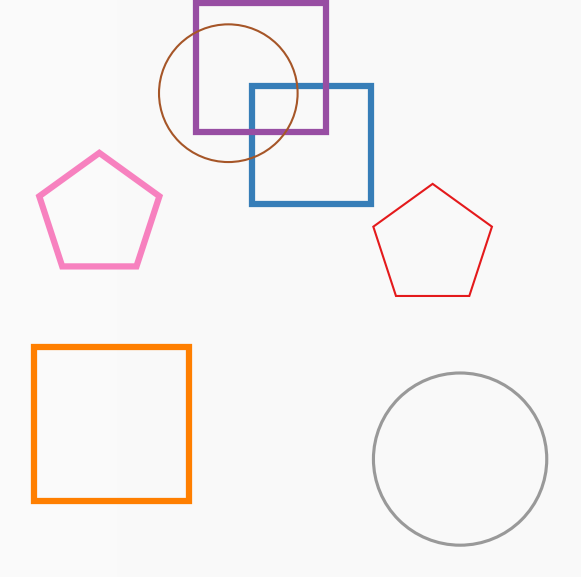[{"shape": "pentagon", "thickness": 1, "radius": 0.54, "center": [0.744, 0.573]}, {"shape": "square", "thickness": 3, "radius": 0.51, "center": [0.536, 0.748]}, {"shape": "square", "thickness": 3, "radius": 0.56, "center": [0.449, 0.882]}, {"shape": "square", "thickness": 3, "radius": 0.67, "center": [0.192, 0.265]}, {"shape": "circle", "thickness": 1, "radius": 0.6, "center": [0.393, 0.838]}, {"shape": "pentagon", "thickness": 3, "radius": 0.54, "center": [0.171, 0.626]}, {"shape": "circle", "thickness": 1.5, "radius": 0.75, "center": [0.792, 0.204]}]